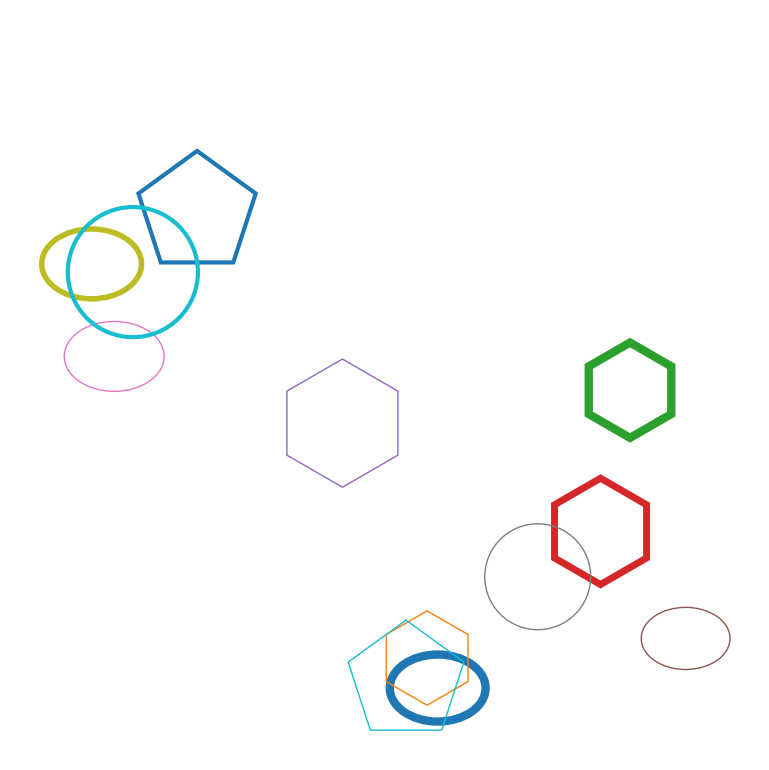[{"shape": "pentagon", "thickness": 1.5, "radius": 0.4, "center": [0.256, 0.724]}, {"shape": "oval", "thickness": 3, "radius": 0.31, "center": [0.568, 0.106]}, {"shape": "hexagon", "thickness": 0.5, "radius": 0.31, "center": [0.555, 0.145]}, {"shape": "hexagon", "thickness": 3, "radius": 0.31, "center": [0.818, 0.493]}, {"shape": "hexagon", "thickness": 2.5, "radius": 0.35, "center": [0.78, 0.31]}, {"shape": "hexagon", "thickness": 0.5, "radius": 0.42, "center": [0.445, 0.45]}, {"shape": "oval", "thickness": 0.5, "radius": 0.29, "center": [0.89, 0.171]}, {"shape": "oval", "thickness": 0.5, "radius": 0.32, "center": [0.148, 0.537]}, {"shape": "circle", "thickness": 0.5, "radius": 0.34, "center": [0.698, 0.251]}, {"shape": "oval", "thickness": 2, "radius": 0.32, "center": [0.119, 0.657]}, {"shape": "pentagon", "thickness": 0.5, "radius": 0.39, "center": [0.527, 0.116]}, {"shape": "circle", "thickness": 1.5, "radius": 0.42, "center": [0.173, 0.647]}]